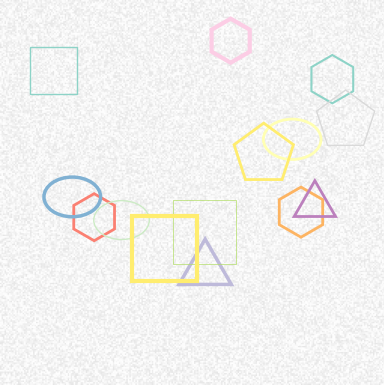[{"shape": "hexagon", "thickness": 1.5, "radius": 0.31, "center": [0.863, 0.794]}, {"shape": "square", "thickness": 1, "radius": 0.3, "center": [0.139, 0.817]}, {"shape": "oval", "thickness": 2, "radius": 0.37, "center": [0.759, 0.638]}, {"shape": "triangle", "thickness": 2.5, "radius": 0.39, "center": [0.533, 0.3]}, {"shape": "hexagon", "thickness": 2, "radius": 0.31, "center": [0.245, 0.436]}, {"shape": "oval", "thickness": 2.5, "radius": 0.37, "center": [0.188, 0.489]}, {"shape": "hexagon", "thickness": 2, "radius": 0.33, "center": [0.782, 0.449]}, {"shape": "square", "thickness": 0.5, "radius": 0.41, "center": [0.532, 0.397]}, {"shape": "hexagon", "thickness": 3, "radius": 0.29, "center": [0.599, 0.894]}, {"shape": "pentagon", "thickness": 1, "radius": 0.4, "center": [0.898, 0.687]}, {"shape": "triangle", "thickness": 2, "radius": 0.31, "center": [0.818, 0.469]}, {"shape": "oval", "thickness": 1, "radius": 0.36, "center": [0.316, 0.428]}, {"shape": "square", "thickness": 3, "radius": 0.42, "center": [0.427, 0.354]}, {"shape": "pentagon", "thickness": 2, "radius": 0.41, "center": [0.685, 0.599]}]